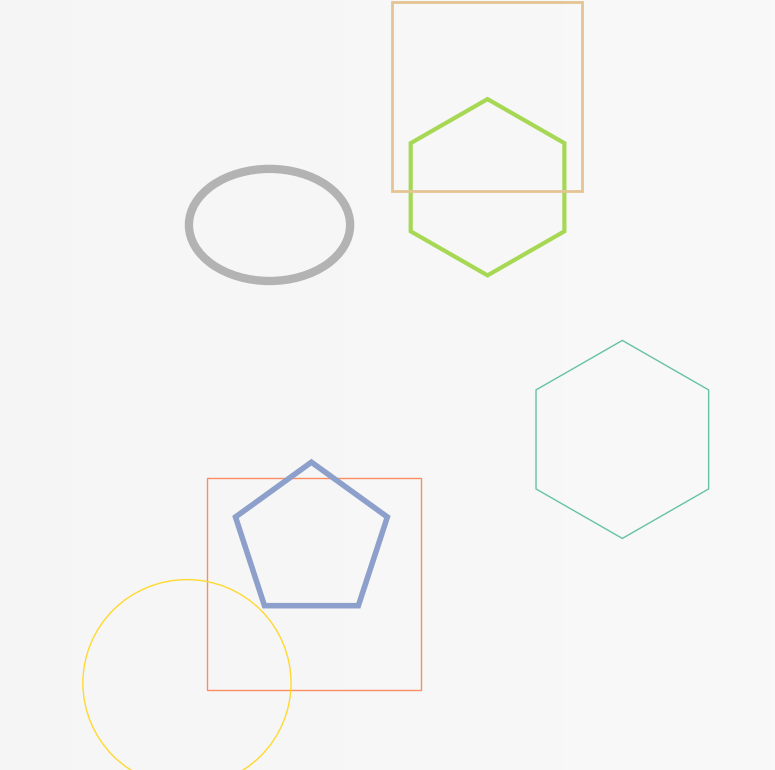[{"shape": "hexagon", "thickness": 0.5, "radius": 0.64, "center": [0.803, 0.429]}, {"shape": "square", "thickness": 0.5, "radius": 0.69, "center": [0.405, 0.242]}, {"shape": "pentagon", "thickness": 2, "radius": 0.52, "center": [0.402, 0.297]}, {"shape": "hexagon", "thickness": 1.5, "radius": 0.57, "center": [0.629, 0.757]}, {"shape": "circle", "thickness": 0.5, "radius": 0.67, "center": [0.241, 0.113]}, {"shape": "square", "thickness": 1, "radius": 0.61, "center": [0.629, 0.874]}, {"shape": "oval", "thickness": 3, "radius": 0.52, "center": [0.348, 0.708]}]